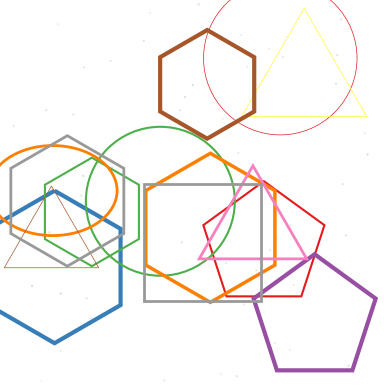[{"shape": "pentagon", "thickness": 1.5, "radius": 0.83, "center": [0.685, 0.364]}, {"shape": "circle", "thickness": 0.5, "radius": 1.0, "center": [0.728, 0.849]}, {"shape": "hexagon", "thickness": 3, "radius": 0.99, "center": [0.142, 0.307]}, {"shape": "hexagon", "thickness": 1.5, "radius": 0.7, "center": [0.239, 0.45]}, {"shape": "circle", "thickness": 1.5, "radius": 0.97, "center": [0.416, 0.477]}, {"shape": "pentagon", "thickness": 3, "radius": 0.83, "center": [0.817, 0.173]}, {"shape": "hexagon", "thickness": 2.5, "radius": 0.97, "center": [0.546, 0.408]}, {"shape": "oval", "thickness": 2, "radius": 0.84, "center": [0.137, 0.505]}, {"shape": "triangle", "thickness": 0.5, "radius": 0.94, "center": [0.79, 0.791]}, {"shape": "triangle", "thickness": 0.5, "radius": 0.71, "center": [0.134, 0.375]}, {"shape": "hexagon", "thickness": 3, "radius": 0.71, "center": [0.538, 0.781]}, {"shape": "triangle", "thickness": 2, "radius": 0.81, "center": [0.657, 0.408]}, {"shape": "hexagon", "thickness": 2, "radius": 0.85, "center": [0.175, 0.478]}, {"shape": "square", "thickness": 2, "radius": 0.76, "center": [0.525, 0.369]}]